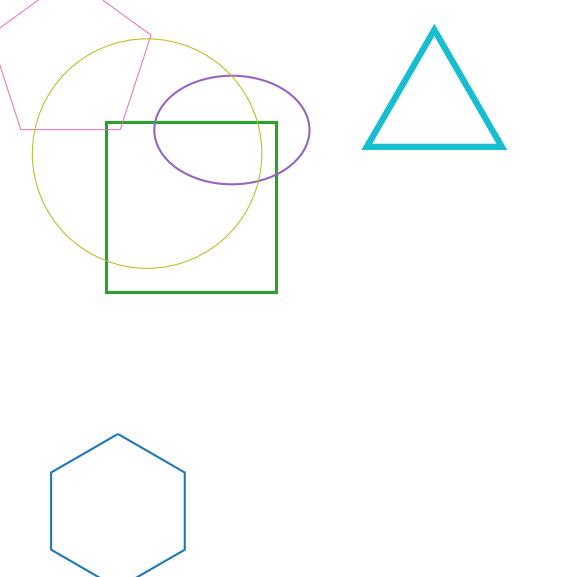[{"shape": "hexagon", "thickness": 1, "radius": 0.67, "center": [0.204, 0.114]}, {"shape": "square", "thickness": 1.5, "radius": 0.74, "center": [0.331, 0.641]}, {"shape": "oval", "thickness": 1, "radius": 0.67, "center": [0.402, 0.774]}, {"shape": "pentagon", "thickness": 0.5, "radius": 0.73, "center": [0.122, 0.893]}, {"shape": "circle", "thickness": 0.5, "radius": 0.99, "center": [0.255, 0.733]}, {"shape": "triangle", "thickness": 3, "radius": 0.68, "center": [0.752, 0.812]}]